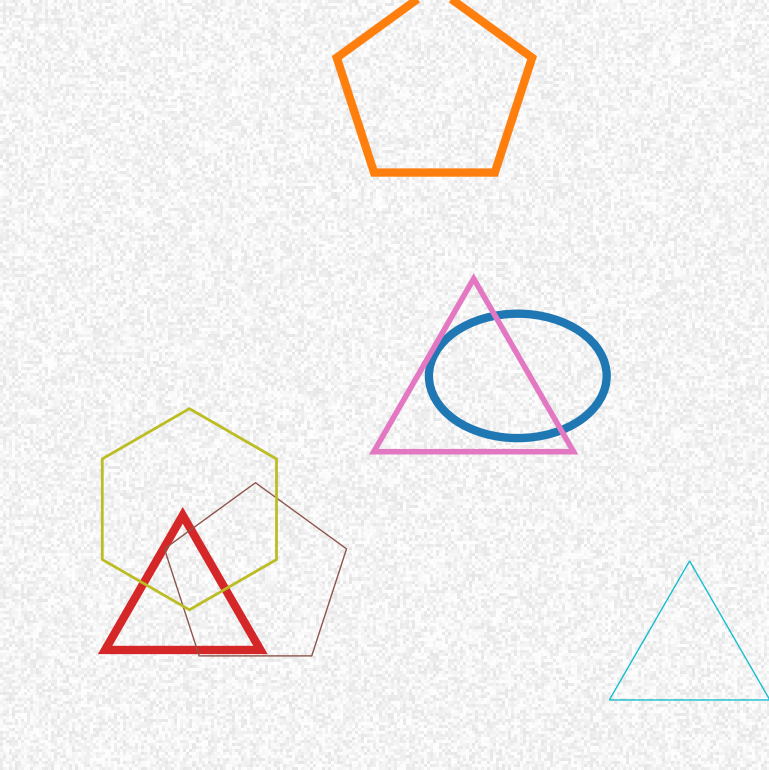[{"shape": "oval", "thickness": 3, "radius": 0.58, "center": [0.672, 0.512]}, {"shape": "pentagon", "thickness": 3, "radius": 0.67, "center": [0.564, 0.884]}, {"shape": "triangle", "thickness": 3, "radius": 0.58, "center": [0.237, 0.214]}, {"shape": "pentagon", "thickness": 0.5, "radius": 0.62, "center": [0.332, 0.249]}, {"shape": "triangle", "thickness": 2, "radius": 0.75, "center": [0.615, 0.488]}, {"shape": "hexagon", "thickness": 1, "radius": 0.65, "center": [0.246, 0.339]}, {"shape": "triangle", "thickness": 0.5, "radius": 0.6, "center": [0.896, 0.151]}]